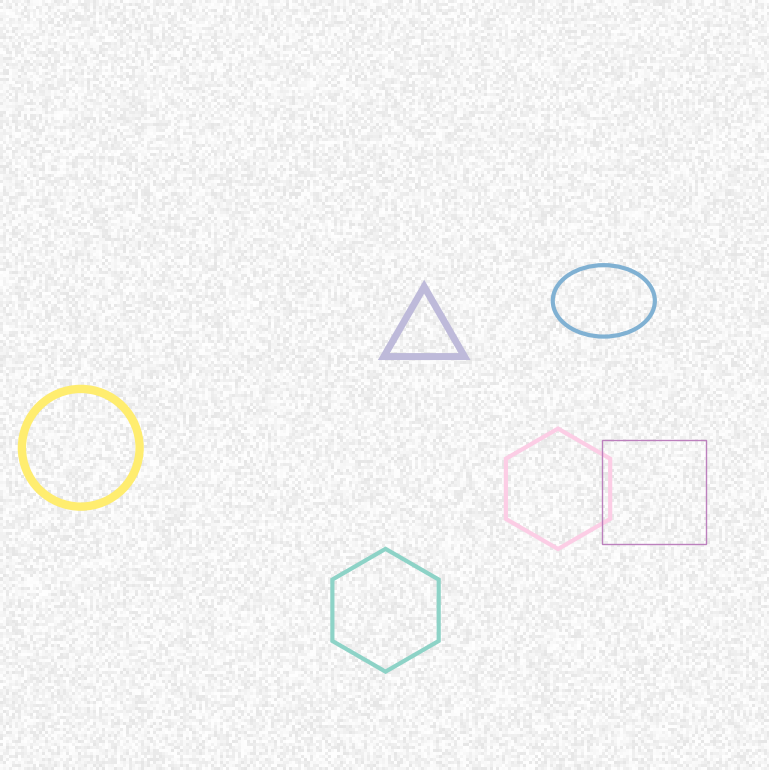[{"shape": "hexagon", "thickness": 1.5, "radius": 0.4, "center": [0.501, 0.207]}, {"shape": "triangle", "thickness": 2.5, "radius": 0.3, "center": [0.551, 0.567]}, {"shape": "oval", "thickness": 1.5, "radius": 0.33, "center": [0.784, 0.609]}, {"shape": "hexagon", "thickness": 1.5, "radius": 0.39, "center": [0.725, 0.365]}, {"shape": "square", "thickness": 0.5, "radius": 0.34, "center": [0.849, 0.361]}, {"shape": "circle", "thickness": 3, "radius": 0.38, "center": [0.105, 0.418]}]